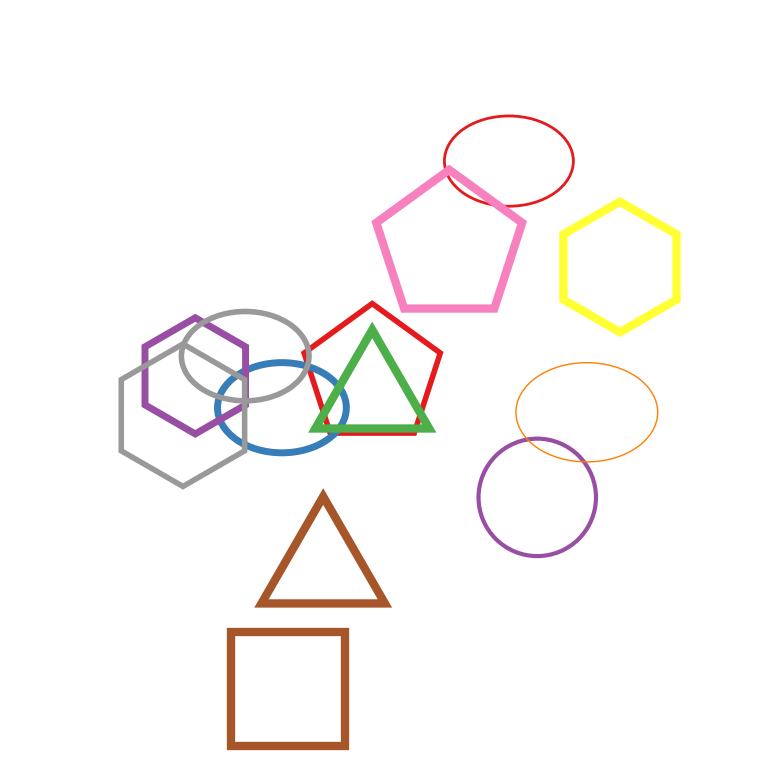[{"shape": "pentagon", "thickness": 2, "radius": 0.46, "center": [0.483, 0.513]}, {"shape": "oval", "thickness": 1, "radius": 0.42, "center": [0.661, 0.791]}, {"shape": "oval", "thickness": 2.5, "radius": 0.42, "center": [0.366, 0.47]}, {"shape": "triangle", "thickness": 3, "radius": 0.43, "center": [0.483, 0.486]}, {"shape": "circle", "thickness": 1.5, "radius": 0.38, "center": [0.698, 0.354]}, {"shape": "hexagon", "thickness": 2.5, "radius": 0.38, "center": [0.254, 0.512]}, {"shape": "oval", "thickness": 0.5, "radius": 0.46, "center": [0.762, 0.465]}, {"shape": "hexagon", "thickness": 3, "radius": 0.42, "center": [0.805, 0.653]}, {"shape": "triangle", "thickness": 3, "radius": 0.46, "center": [0.42, 0.263]}, {"shape": "square", "thickness": 3, "radius": 0.37, "center": [0.374, 0.105]}, {"shape": "pentagon", "thickness": 3, "radius": 0.5, "center": [0.583, 0.68]}, {"shape": "hexagon", "thickness": 2, "radius": 0.46, "center": [0.238, 0.461]}, {"shape": "oval", "thickness": 2, "radius": 0.41, "center": [0.318, 0.537]}]